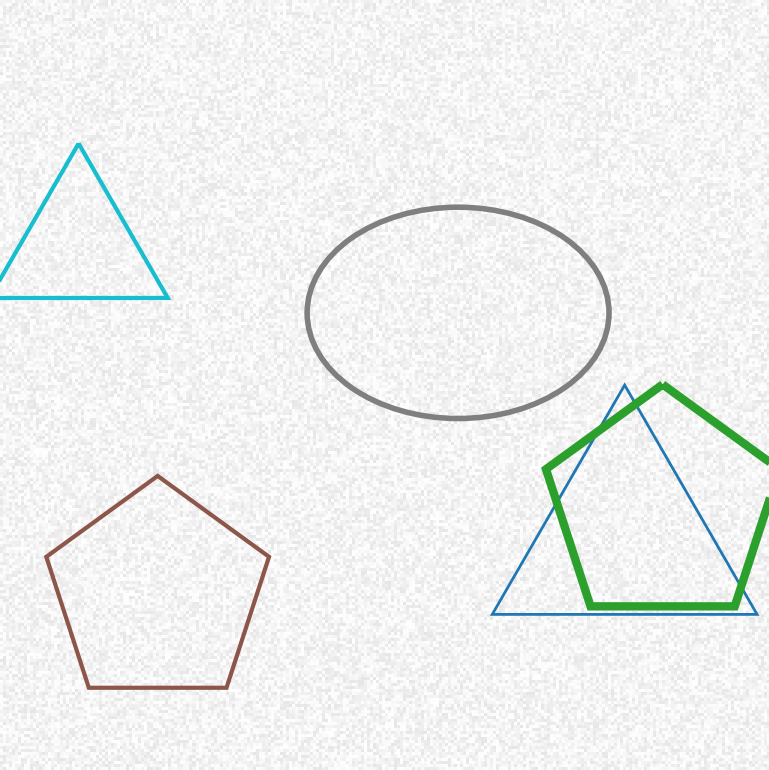[{"shape": "triangle", "thickness": 1, "radius": 0.99, "center": [0.811, 0.301]}, {"shape": "pentagon", "thickness": 3, "radius": 0.8, "center": [0.861, 0.341]}, {"shape": "pentagon", "thickness": 1.5, "radius": 0.76, "center": [0.205, 0.23]}, {"shape": "oval", "thickness": 2, "radius": 0.98, "center": [0.595, 0.594]}, {"shape": "triangle", "thickness": 1.5, "radius": 0.67, "center": [0.102, 0.68]}]